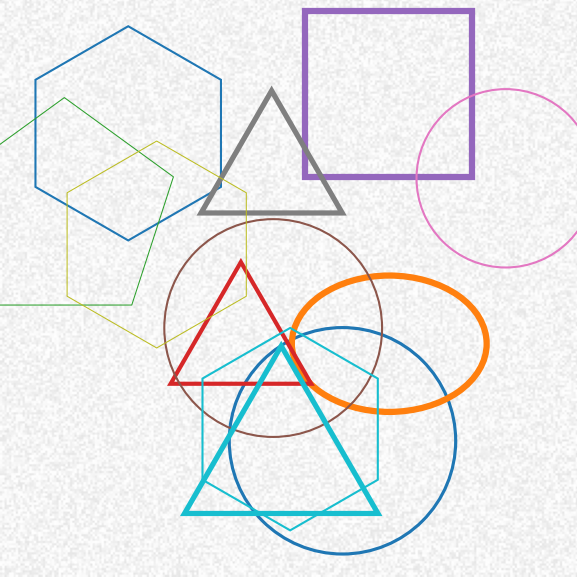[{"shape": "hexagon", "thickness": 1, "radius": 0.93, "center": [0.222, 0.768]}, {"shape": "circle", "thickness": 1.5, "radius": 0.98, "center": [0.593, 0.236]}, {"shape": "oval", "thickness": 3, "radius": 0.84, "center": [0.674, 0.404]}, {"shape": "pentagon", "thickness": 0.5, "radius": 0.99, "center": [0.111, 0.632]}, {"shape": "triangle", "thickness": 2, "radius": 0.7, "center": [0.417, 0.405]}, {"shape": "square", "thickness": 3, "radius": 0.72, "center": [0.672, 0.836]}, {"shape": "circle", "thickness": 1, "radius": 0.94, "center": [0.473, 0.431]}, {"shape": "circle", "thickness": 1, "radius": 0.77, "center": [0.876, 0.69]}, {"shape": "triangle", "thickness": 2.5, "radius": 0.71, "center": [0.47, 0.701]}, {"shape": "hexagon", "thickness": 0.5, "radius": 0.9, "center": [0.271, 0.576]}, {"shape": "hexagon", "thickness": 1, "radius": 0.88, "center": [0.502, 0.256]}, {"shape": "triangle", "thickness": 2.5, "radius": 0.97, "center": [0.487, 0.207]}]